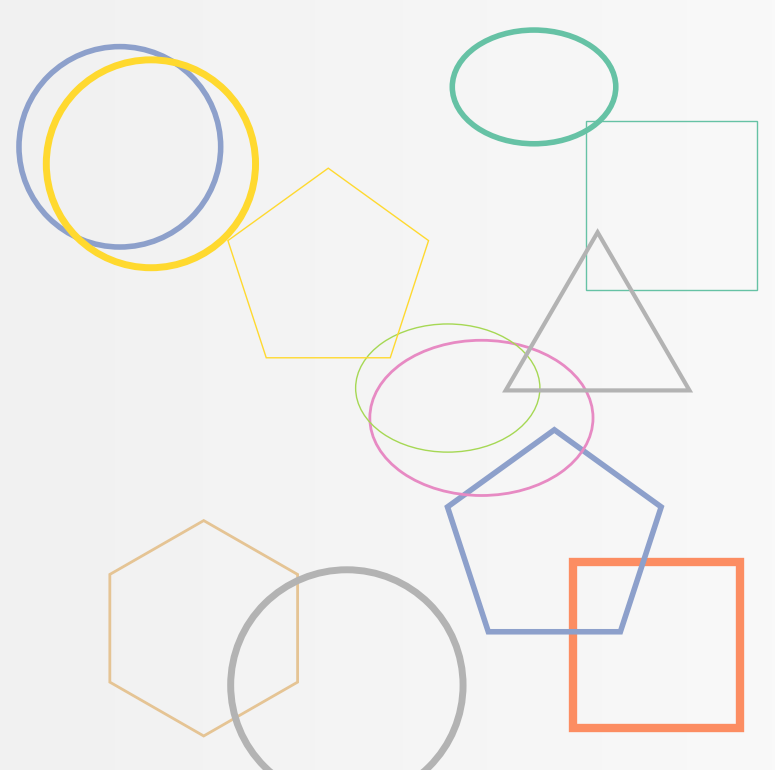[{"shape": "square", "thickness": 0.5, "radius": 0.55, "center": [0.867, 0.733]}, {"shape": "oval", "thickness": 2, "radius": 0.53, "center": [0.689, 0.887]}, {"shape": "square", "thickness": 3, "radius": 0.54, "center": [0.847, 0.162]}, {"shape": "circle", "thickness": 2, "radius": 0.65, "center": [0.155, 0.809]}, {"shape": "pentagon", "thickness": 2, "radius": 0.72, "center": [0.715, 0.297]}, {"shape": "oval", "thickness": 1, "radius": 0.72, "center": [0.621, 0.457]}, {"shape": "oval", "thickness": 0.5, "radius": 0.59, "center": [0.578, 0.496]}, {"shape": "pentagon", "thickness": 0.5, "radius": 0.68, "center": [0.424, 0.645]}, {"shape": "circle", "thickness": 2.5, "radius": 0.67, "center": [0.195, 0.787]}, {"shape": "hexagon", "thickness": 1, "radius": 0.7, "center": [0.263, 0.184]}, {"shape": "circle", "thickness": 2.5, "radius": 0.75, "center": [0.448, 0.11]}, {"shape": "triangle", "thickness": 1.5, "radius": 0.68, "center": [0.771, 0.561]}]